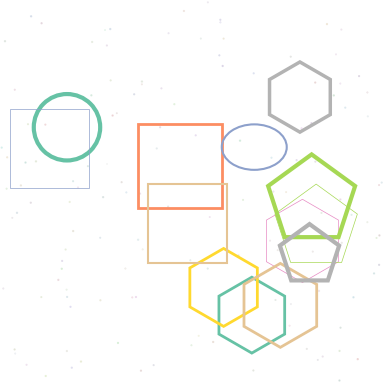[{"shape": "circle", "thickness": 3, "radius": 0.43, "center": [0.174, 0.669]}, {"shape": "hexagon", "thickness": 2, "radius": 0.49, "center": [0.654, 0.181]}, {"shape": "square", "thickness": 2, "radius": 0.55, "center": [0.468, 0.569]}, {"shape": "square", "thickness": 0.5, "radius": 0.52, "center": [0.129, 0.614]}, {"shape": "oval", "thickness": 1.5, "radius": 0.42, "center": [0.66, 0.618]}, {"shape": "hexagon", "thickness": 0.5, "radius": 0.54, "center": [0.786, 0.374]}, {"shape": "pentagon", "thickness": 0.5, "radius": 0.56, "center": [0.821, 0.409]}, {"shape": "pentagon", "thickness": 3, "radius": 0.59, "center": [0.809, 0.48]}, {"shape": "hexagon", "thickness": 2, "radius": 0.51, "center": [0.581, 0.253]}, {"shape": "hexagon", "thickness": 2, "radius": 0.55, "center": [0.728, 0.207]}, {"shape": "square", "thickness": 1.5, "radius": 0.51, "center": [0.488, 0.419]}, {"shape": "pentagon", "thickness": 3, "radius": 0.4, "center": [0.804, 0.337]}, {"shape": "hexagon", "thickness": 2.5, "radius": 0.46, "center": [0.779, 0.748]}]